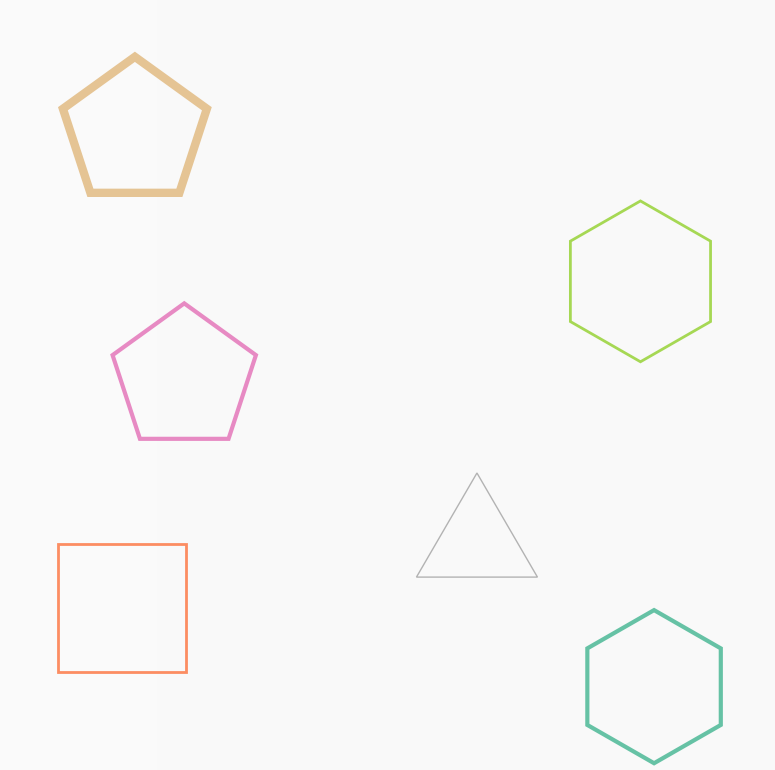[{"shape": "hexagon", "thickness": 1.5, "radius": 0.5, "center": [0.844, 0.108]}, {"shape": "square", "thickness": 1, "radius": 0.41, "center": [0.157, 0.21]}, {"shape": "pentagon", "thickness": 1.5, "radius": 0.49, "center": [0.238, 0.509]}, {"shape": "hexagon", "thickness": 1, "radius": 0.52, "center": [0.826, 0.635]}, {"shape": "pentagon", "thickness": 3, "radius": 0.49, "center": [0.174, 0.829]}, {"shape": "triangle", "thickness": 0.5, "radius": 0.45, "center": [0.615, 0.296]}]